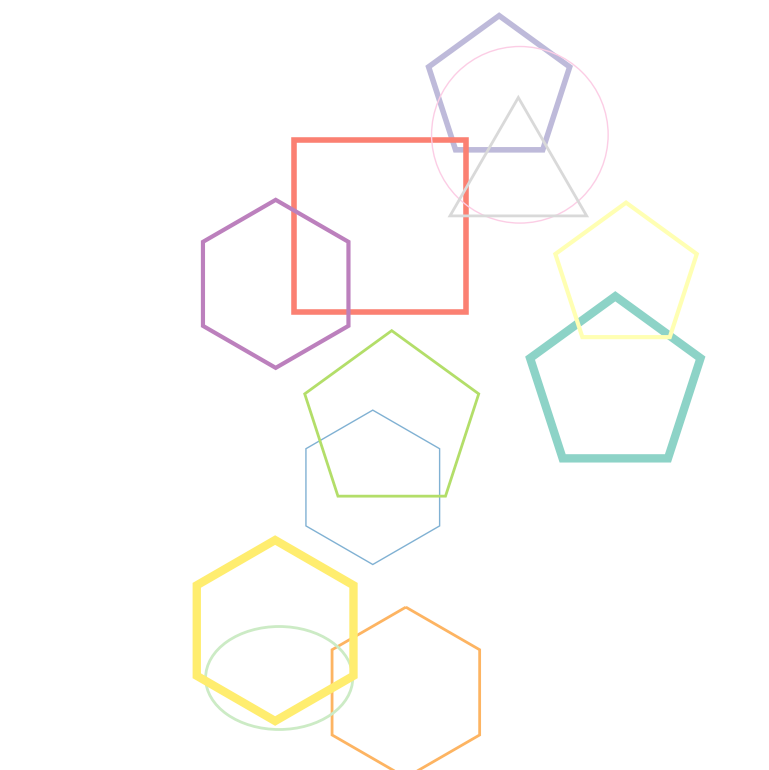[{"shape": "pentagon", "thickness": 3, "radius": 0.58, "center": [0.799, 0.499]}, {"shape": "pentagon", "thickness": 1.5, "radius": 0.48, "center": [0.813, 0.64]}, {"shape": "pentagon", "thickness": 2, "radius": 0.48, "center": [0.648, 0.883]}, {"shape": "square", "thickness": 2, "radius": 0.56, "center": [0.493, 0.707]}, {"shape": "hexagon", "thickness": 0.5, "radius": 0.5, "center": [0.484, 0.367]}, {"shape": "hexagon", "thickness": 1, "radius": 0.55, "center": [0.527, 0.101]}, {"shape": "pentagon", "thickness": 1, "radius": 0.59, "center": [0.509, 0.452]}, {"shape": "circle", "thickness": 0.5, "radius": 0.57, "center": [0.675, 0.825]}, {"shape": "triangle", "thickness": 1, "radius": 0.51, "center": [0.673, 0.771]}, {"shape": "hexagon", "thickness": 1.5, "radius": 0.55, "center": [0.358, 0.631]}, {"shape": "oval", "thickness": 1, "radius": 0.48, "center": [0.363, 0.119]}, {"shape": "hexagon", "thickness": 3, "radius": 0.59, "center": [0.357, 0.181]}]